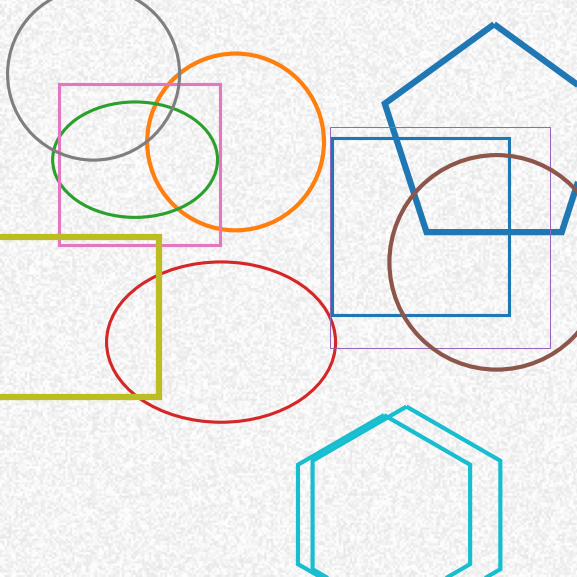[{"shape": "pentagon", "thickness": 3, "radius": 1.0, "center": [0.856, 0.758]}, {"shape": "square", "thickness": 1.5, "radius": 0.76, "center": [0.728, 0.607]}, {"shape": "circle", "thickness": 2, "radius": 0.77, "center": [0.408, 0.753]}, {"shape": "oval", "thickness": 1.5, "radius": 0.71, "center": [0.234, 0.723]}, {"shape": "oval", "thickness": 1.5, "radius": 0.99, "center": [0.383, 0.407]}, {"shape": "square", "thickness": 0.5, "radius": 0.95, "center": [0.762, 0.588]}, {"shape": "circle", "thickness": 2, "radius": 0.93, "center": [0.86, 0.545]}, {"shape": "square", "thickness": 1.5, "radius": 0.7, "center": [0.242, 0.715]}, {"shape": "circle", "thickness": 1.5, "radius": 0.74, "center": [0.162, 0.871]}, {"shape": "square", "thickness": 3, "radius": 0.69, "center": [0.136, 0.45]}, {"shape": "hexagon", "thickness": 2, "radius": 0.86, "center": [0.665, 0.108]}, {"shape": "hexagon", "thickness": 2, "radius": 0.94, "center": [0.704, 0.107]}]